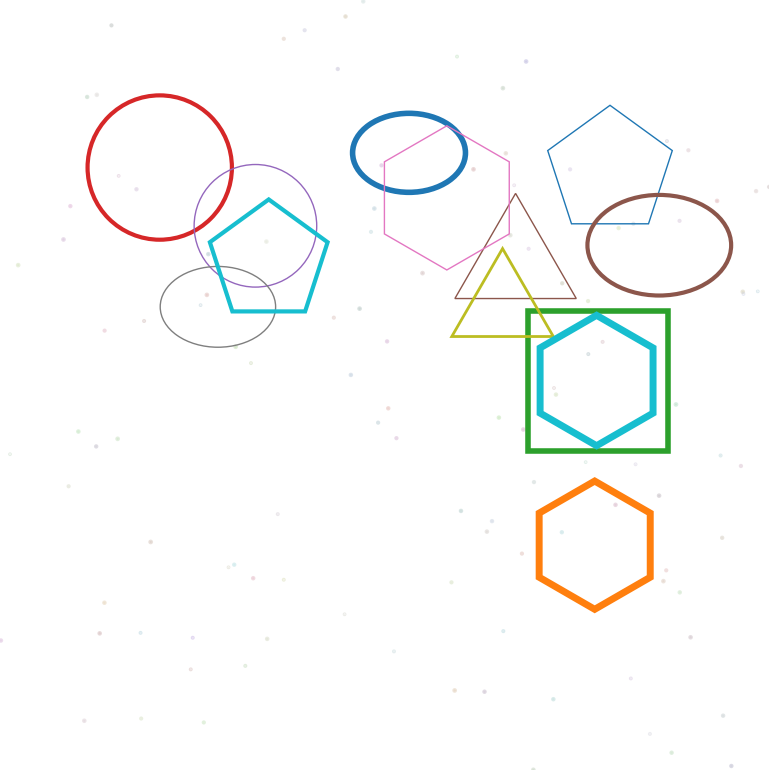[{"shape": "pentagon", "thickness": 0.5, "radius": 0.43, "center": [0.792, 0.778]}, {"shape": "oval", "thickness": 2, "radius": 0.37, "center": [0.531, 0.802]}, {"shape": "hexagon", "thickness": 2.5, "radius": 0.42, "center": [0.772, 0.292]}, {"shape": "square", "thickness": 2, "radius": 0.45, "center": [0.777, 0.505]}, {"shape": "circle", "thickness": 1.5, "radius": 0.47, "center": [0.207, 0.782]}, {"shape": "circle", "thickness": 0.5, "radius": 0.4, "center": [0.332, 0.707]}, {"shape": "triangle", "thickness": 0.5, "radius": 0.46, "center": [0.67, 0.658]}, {"shape": "oval", "thickness": 1.5, "radius": 0.47, "center": [0.856, 0.682]}, {"shape": "hexagon", "thickness": 0.5, "radius": 0.47, "center": [0.58, 0.743]}, {"shape": "oval", "thickness": 0.5, "radius": 0.37, "center": [0.283, 0.602]}, {"shape": "triangle", "thickness": 1, "radius": 0.38, "center": [0.653, 0.601]}, {"shape": "pentagon", "thickness": 1.5, "radius": 0.4, "center": [0.349, 0.661]}, {"shape": "hexagon", "thickness": 2.5, "radius": 0.42, "center": [0.775, 0.506]}]